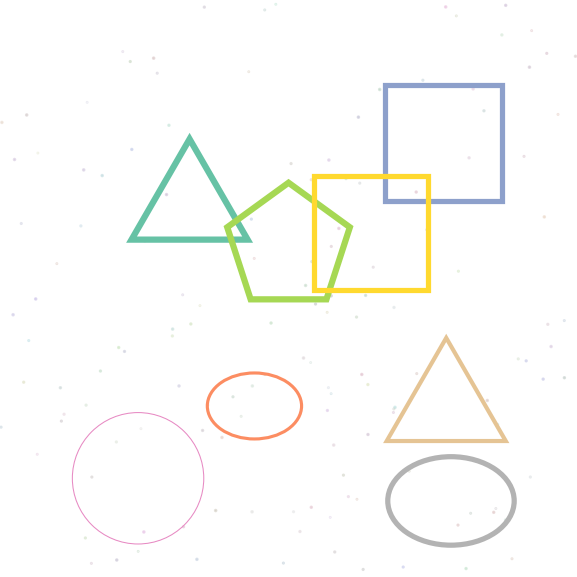[{"shape": "triangle", "thickness": 3, "radius": 0.58, "center": [0.328, 0.642]}, {"shape": "oval", "thickness": 1.5, "radius": 0.41, "center": [0.441, 0.296]}, {"shape": "square", "thickness": 2.5, "radius": 0.5, "center": [0.768, 0.752]}, {"shape": "circle", "thickness": 0.5, "radius": 0.57, "center": [0.239, 0.171]}, {"shape": "pentagon", "thickness": 3, "radius": 0.56, "center": [0.5, 0.571]}, {"shape": "square", "thickness": 2.5, "radius": 0.49, "center": [0.642, 0.595]}, {"shape": "triangle", "thickness": 2, "radius": 0.6, "center": [0.773, 0.295]}, {"shape": "oval", "thickness": 2.5, "radius": 0.55, "center": [0.781, 0.132]}]